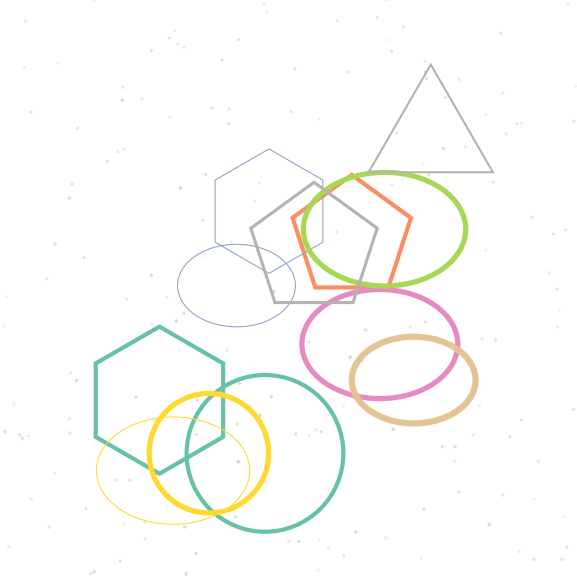[{"shape": "circle", "thickness": 2, "radius": 0.68, "center": [0.459, 0.214]}, {"shape": "hexagon", "thickness": 2, "radius": 0.64, "center": [0.276, 0.306]}, {"shape": "pentagon", "thickness": 2, "radius": 0.54, "center": [0.609, 0.589]}, {"shape": "oval", "thickness": 0.5, "radius": 0.51, "center": [0.41, 0.505]}, {"shape": "hexagon", "thickness": 0.5, "radius": 0.54, "center": [0.466, 0.634]}, {"shape": "oval", "thickness": 2.5, "radius": 0.67, "center": [0.658, 0.403]}, {"shape": "oval", "thickness": 2.5, "radius": 0.7, "center": [0.666, 0.602]}, {"shape": "circle", "thickness": 2.5, "radius": 0.52, "center": [0.362, 0.214]}, {"shape": "oval", "thickness": 0.5, "radius": 0.66, "center": [0.3, 0.184]}, {"shape": "oval", "thickness": 3, "radius": 0.54, "center": [0.716, 0.341]}, {"shape": "triangle", "thickness": 1, "radius": 0.62, "center": [0.746, 0.763]}, {"shape": "pentagon", "thickness": 1.5, "radius": 0.58, "center": [0.544, 0.568]}]